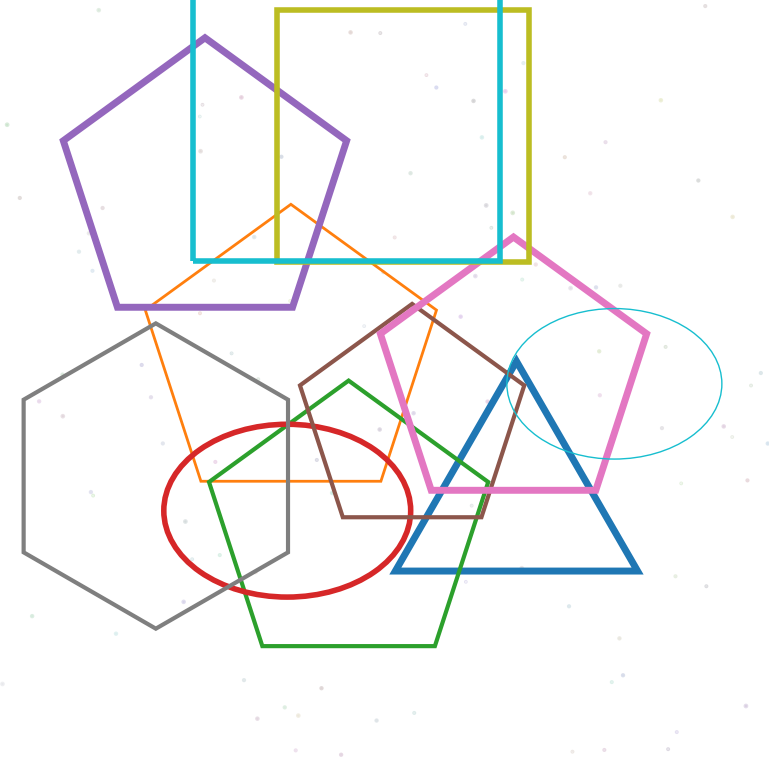[{"shape": "triangle", "thickness": 2.5, "radius": 0.91, "center": [0.671, 0.349]}, {"shape": "pentagon", "thickness": 1, "radius": 0.99, "center": [0.378, 0.536]}, {"shape": "pentagon", "thickness": 1.5, "radius": 0.95, "center": [0.453, 0.315]}, {"shape": "oval", "thickness": 2, "radius": 0.8, "center": [0.373, 0.337]}, {"shape": "pentagon", "thickness": 2.5, "radius": 0.97, "center": [0.266, 0.757]}, {"shape": "pentagon", "thickness": 1.5, "radius": 0.77, "center": [0.535, 0.452]}, {"shape": "pentagon", "thickness": 2.5, "radius": 0.91, "center": [0.667, 0.51]}, {"shape": "hexagon", "thickness": 1.5, "radius": 0.99, "center": [0.202, 0.382]}, {"shape": "square", "thickness": 2, "radius": 0.82, "center": [0.524, 0.823]}, {"shape": "oval", "thickness": 0.5, "radius": 0.7, "center": [0.798, 0.502]}, {"shape": "square", "thickness": 2, "radius": 1.0, "center": [0.45, 0.86]}]